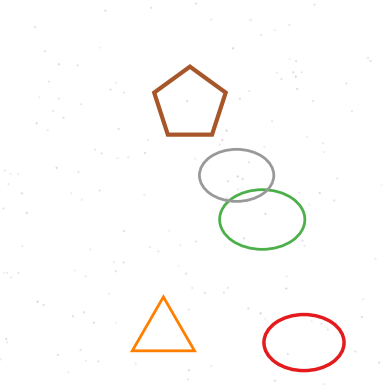[{"shape": "oval", "thickness": 2.5, "radius": 0.52, "center": [0.79, 0.11]}, {"shape": "oval", "thickness": 2, "radius": 0.55, "center": [0.681, 0.43]}, {"shape": "triangle", "thickness": 2, "radius": 0.47, "center": [0.424, 0.135]}, {"shape": "pentagon", "thickness": 3, "radius": 0.49, "center": [0.493, 0.729]}, {"shape": "oval", "thickness": 2, "radius": 0.48, "center": [0.615, 0.545]}]